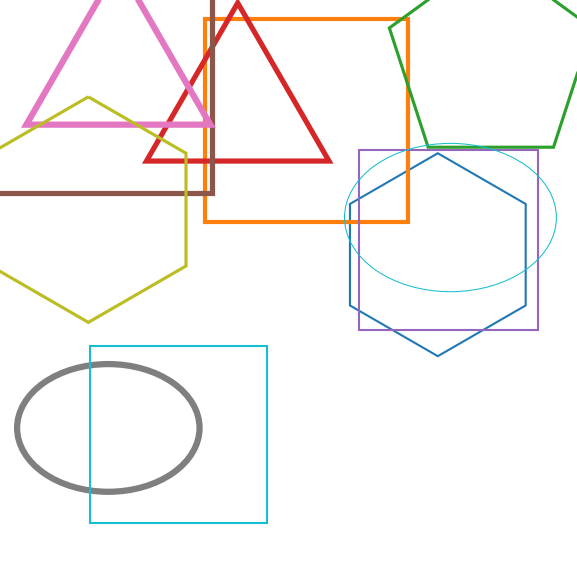[{"shape": "hexagon", "thickness": 1, "radius": 0.88, "center": [0.758, 0.558]}, {"shape": "square", "thickness": 2, "radius": 0.88, "center": [0.531, 0.791]}, {"shape": "pentagon", "thickness": 1.5, "radius": 0.92, "center": [0.85, 0.894]}, {"shape": "triangle", "thickness": 2.5, "radius": 0.91, "center": [0.412, 0.812]}, {"shape": "square", "thickness": 1, "radius": 0.78, "center": [0.777, 0.584]}, {"shape": "square", "thickness": 2.5, "radius": 0.94, "center": [0.18, 0.853]}, {"shape": "triangle", "thickness": 3, "radius": 0.92, "center": [0.205, 0.875]}, {"shape": "oval", "thickness": 3, "radius": 0.79, "center": [0.188, 0.258]}, {"shape": "hexagon", "thickness": 1.5, "radius": 0.98, "center": [0.153, 0.636]}, {"shape": "square", "thickness": 1, "radius": 0.77, "center": [0.308, 0.246]}, {"shape": "oval", "thickness": 0.5, "radius": 0.92, "center": [0.78, 0.622]}]